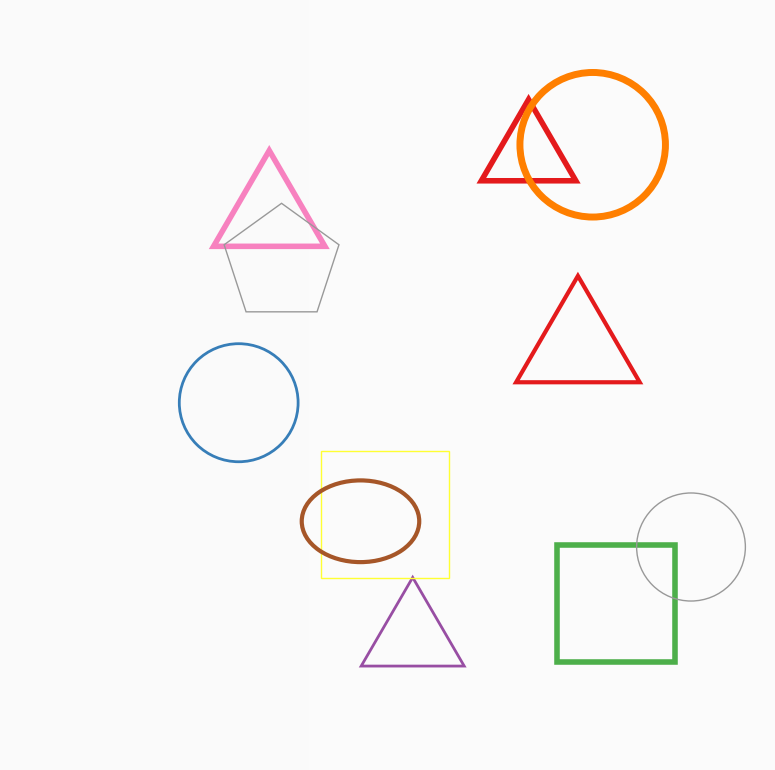[{"shape": "triangle", "thickness": 1.5, "radius": 0.46, "center": [0.746, 0.55]}, {"shape": "triangle", "thickness": 2, "radius": 0.35, "center": [0.682, 0.8]}, {"shape": "circle", "thickness": 1, "radius": 0.38, "center": [0.308, 0.477]}, {"shape": "square", "thickness": 2, "radius": 0.38, "center": [0.795, 0.217]}, {"shape": "triangle", "thickness": 1, "radius": 0.38, "center": [0.533, 0.173]}, {"shape": "circle", "thickness": 2.5, "radius": 0.47, "center": [0.765, 0.812]}, {"shape": "square", "thickness": 0.5, "radius": 0.41, "center": [0.496, 0.332]}, {"shape": "oval", "thickness": 1.5, "radius": 0.38, "center": [0.465, 0.323]}, {"shape": "triangle", "thickness": 2, "radius": 0.41, "center": [0.347, 0.722]}, {"shape": "pentagon", "thickness": 0.5, "radius": 0.39, "center": [0.363, 0.658]}, {"shape": "circle", "thickness": 0.5, "radius": 0.35, "center": [0.892, 0.29]}]